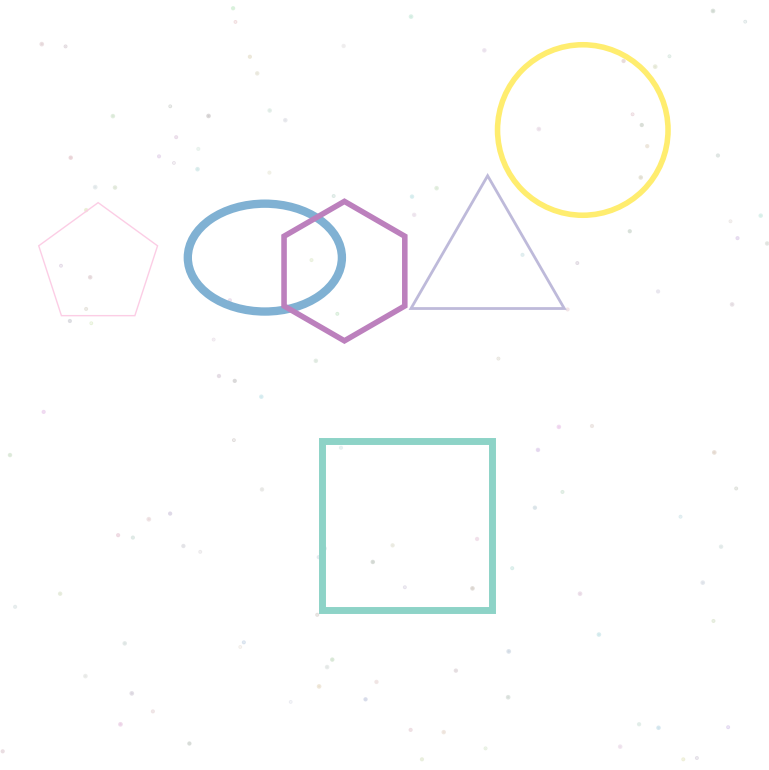[{"shape": "square", "thickness": 2.5, "radius": 0.55, "center": [0.529, 0.318]}, {"shape": "triangle", "thickness": 1, "radius": 0.57, "center": [0.633, 0.657]}, {"shape": "oval", "thickness": 3, "radius": 0.5, "center": [0.344, 0.665]}, {"shape": "pentagon", "thickness": 0.5, "radius": 0.41, "center": [0.127, 0.656]}, {"shape": "hexagon", "thickness": 2, "radius": 0.45, "center": [0.447, 0.648]}, {"shape": "circle", "thickness": 2, "radius": 0.55, "center": [0.757, 0.831]}]